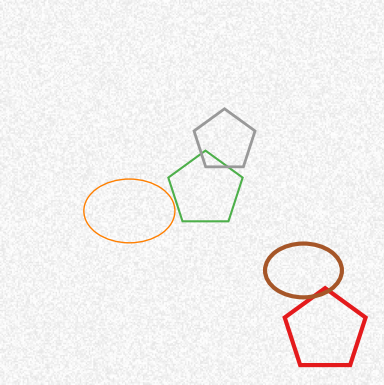[{"shape": "pentagon", "thickness": 3, "radius": 0.55, "center": [0.845, 0.141]}, {"shape": "pentagon", "thickness": 1.5, "radius": 0.51, "center": [0.534, 0.507]}, {"shape": "oval", "thickness": 1, "radius": 0.59, "center": [0.336, 0.452]}, {"shape": "oval", "thickness": 3, "radius": 0.5, "center": [0.788, 0.298]}, {"shape": "pentagon", "thickness": 2, "radius": 0.42, "center": [0.583, 0.634]}]